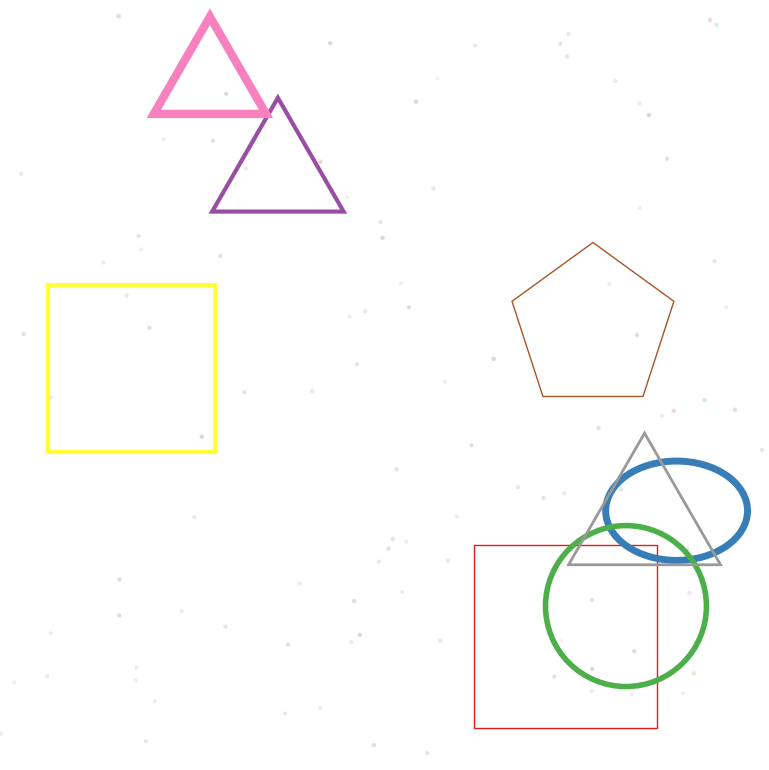[{"shape": "square", "thickness": 0.5, "radius": 0.59, "center": [0.734, 0.173]}, {"shape": "oval", "thickness": 2.5, "radius": 0.46, "center": [0.879, 0.337]}, {"shape": "circle", "thickness": 2, "radius": 0.52, "center": [0.813, 0.213]}, {"shape": "triangle", "thickness": 1.5, "radius": 0.49, "center": [0.361, 0.774]}, {"shape": "square", "thickness": 1.5, "radius": 0.54, "center": [0.171, 0.521]}, {"shape": "pentagon", "thickness": 0.5, "radius": 0.55, "center": [0.77, 0.575]}, {"shape": "triangle", "thickness": 3, "radius": 0.42, "center": [0.273, 0.894]}, {"shape": "triangle", "thickness": 1, "radius": 0.57, "center": [0.837, 0.323]}]